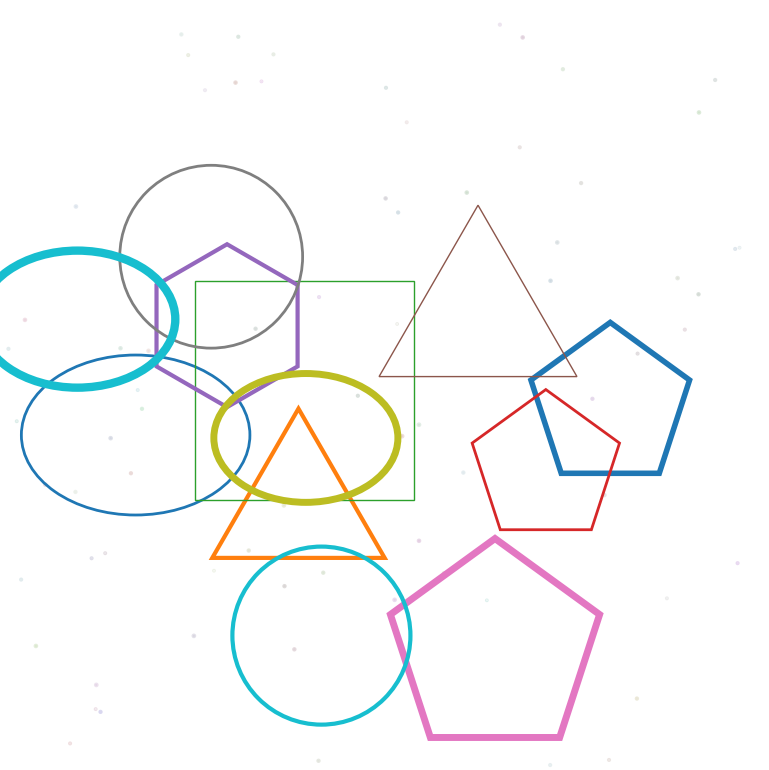[{"shape": "pentagon", "thickness": 2, "radius": 0.54, "center": [0.793, 0.473]}, {"shape": "oval", "thickness": 1, "radius": 0.74, "center": [0.176, 0.435]}, {"shape": "triangle", "thickness": 1.5, "radius": 0.65, "center": [0.388, 0.34]}, {"shape": "square", "thickness": 0.5, "radius": 0.71, "center": [0.396, 0.493]}, {"shape": "pentagon", "thickness": 1, "radius": 0.5, "center": [0.709, 0.393]}, {"shape": "hexagon", "thickness": 1.5, "radius": 0.53, "center": [0.295, 0.577]}, {"shape": "triangle", "thickness": 0.5, "radius": 0.74, "center": [0.621, 0.585]}, {"shape": "pentagon", "thickness": 2.5, "radius": 0.71, "center": [0.643, 0.158]}, {"shape": "circle", "thickness": 1, "radius": 0.59, "center": [0.274, 0.667]}, {"shape": "oval", "thickness": 2.5, "radius": 0.6, "center": [0.397, 0.431]}, {"shape": "oval", "thickness": 3, "radius": 0.64, "center": [0.101, 0.586]}, {"shape": "circle", "thickness": 1.5, "radius": 0.58, "center": [0.417, 0.175]}]